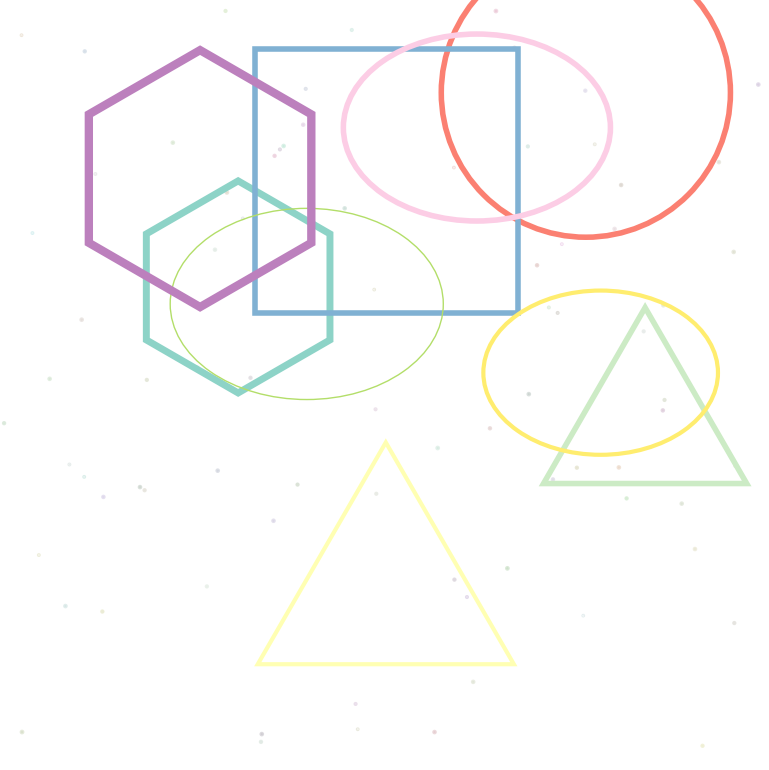[{"shape": "hexagon", "thickness": 2.5, "radius": 0.69, "center": [0.309, 0.627]}, {"shape": "triangle", "thickness": 1.5, "radius": 0.96, "center": [0.501, 0.233]}, {"shape": "circle", "thickness": 2, "radius": 0.94, "center": [0.761, 0.88]}, {"shape": "square", "thickness": 2, "radius": 0.86, "center": [0.502, 0.765]}, {"shape": "oval", "thickness": 0.5, "radius": 0.89, "center": [0.398, 0.605]}, {"shape": "oval", "thickness": 2, "radius": 0.87, "center": [0.619, 0.834]}, {"shape": "hexagon", "thickness": 3, "radius": 0.83, "center": [0.26, 0.768]}, {"shape": "triangle", "thickness": 2, "radius": 0.76, "center": [0.838, 0.448]}, {"shape": "oval", "thickness": 1.5, "radius": 0.76, "center": [0.78, 0.516]}]